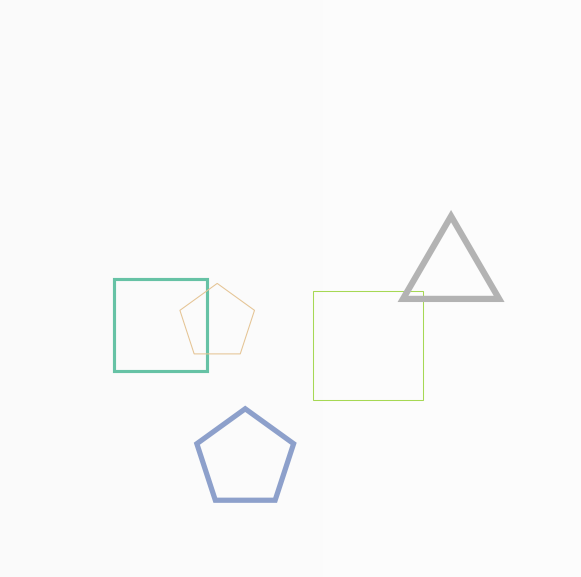[{"shape": "square", "thickness": 1.5, "radius": 0.4, "center": [0.276, 0.436]}, {"shape": "pentagon", "thickness": 2.5, "radius": 0.44, "center": [0.422, 0.204]}, {"shape": "square", "thickness": 0.5, "radius": 0.47, "center": [0.634, 0.401]}, {"shape": "pentagon", "thickness": 0.5, "radius": 0.34, "center": [0.374, 0.441]}, {"shape": "triangle", "thickness": 3, "radius": 0.48, "center": [0.776, 0.529]}]